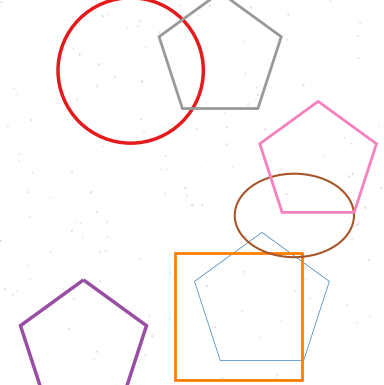[{"shape": "circle", "thickness": 2.5, "radius": 0.94, "center": [0.339, 0.817]}, {"shape": "pentagon", "thickness": 0.5, "radius": 0.92, "center": [0.68, 0.212]}, {"shape": "pentagon", "thickness": 2.5, "radius": 0.86, "center": [0.217, 0.101]}, {"shape": "square", "thickness": 2, "radius": 0.83, "center": [0.62, 0.177]}, {"shape": "oval", "thickness": 1.5, "radius": 0.77, "center": [0.765, 0.44]}, {"shape": "pentagon", "thickness": 2, "radius": 0.8, "center": [0.826, 0.577]}, {"shape": "pentagon", "thickness": 2, "radius": 0.83, "center": [0.572, 0.853]}]